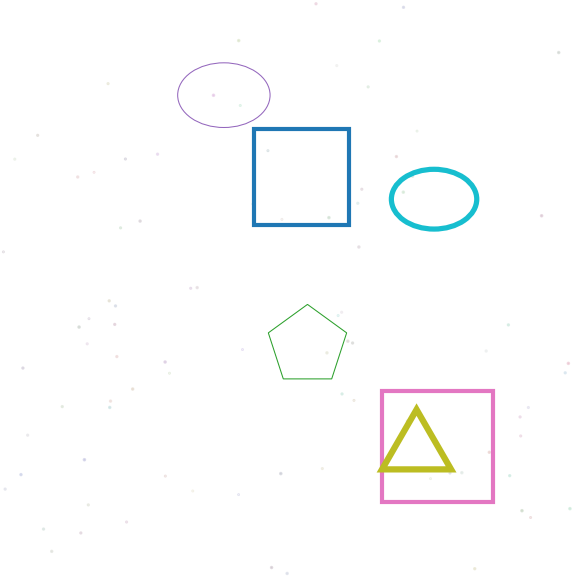[{"shape": "square", "thickness": 2, "radius": 0.41, "center": [0.522, 0.693]}, {"shape": "pentagon", "thickness": 0.5, "radius": 0.36, "center": [0.532, 0.401]}, {"shape": "oval", "thickness": 0.5, "radius": 0.4, "center": [0.388, 0.834]}, {"shape": "square", "thickness": 2, "radius": 0.48, "center": [0.758, 0.226]}, {"shape": "triangle", "thickness": 3, "radius": 0.35, "center": [0.721, 0.221]}, {"shape": "oval", "thickness": 2.5, "radius": 0.37, "center": [0.752, 0.654]}]